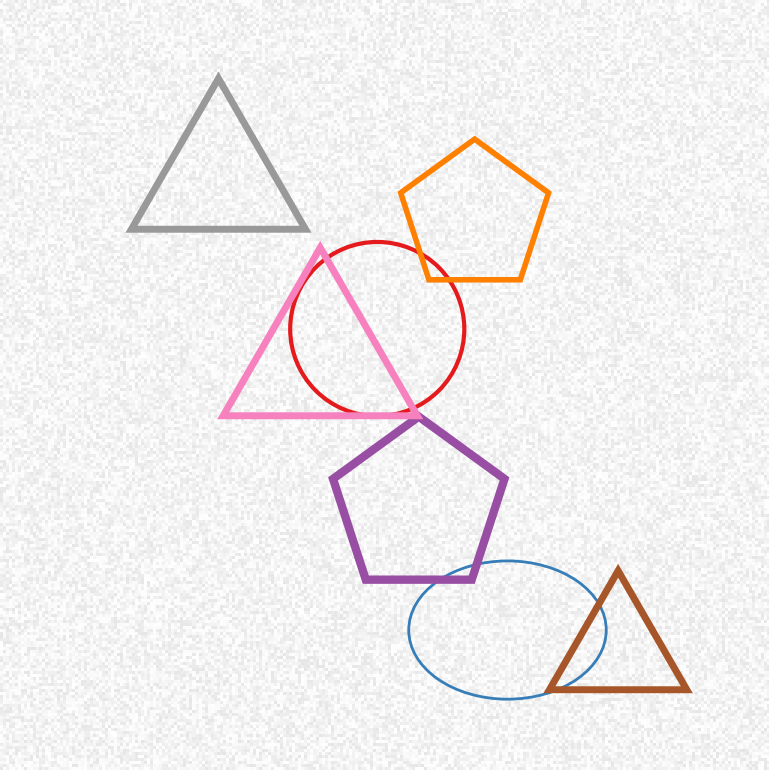[{"shape": "circle", "thickness": 1.5, "radius": 0.57, "center": [0.49, 0.573]}, {"shape": "oval", "thickness": 1, "radius": 0.64, "center": [0.659, 0.182]}, {"shape": "pentagon", "thickness": 3, "radius": 0.59, "center": [0.544, 0.342]}, {"shape": "pentagon", "thickness": 2, "radius": 0.5, "center": [0.616, 0.718]}, {"shape": "triangle", "thickness": 2.5, "radius": 0.51, "center": [0.803, 0.156]}, {"shape": "triangle", "thickness": 2.5, "radius": 0.73, "center": [0.416, 0.533]}, {"shape": "triangle", "thickness": 2.5, "radius": 0.65, "center": [0.284, 0.768]}]